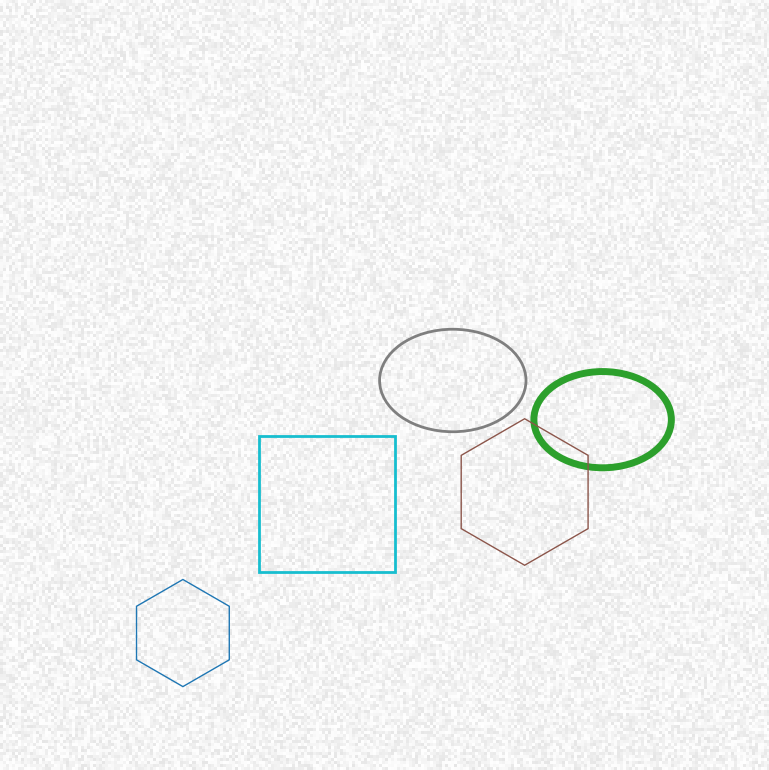[{"shape": "hexagon", "thickness": 0.5, "radius": 0.35, "center": [0.238, 0.178]}, {"shape": "oval", "thickness": 2.5, "radius": 0.45, "center": [0.783, 0.455]}, {"shape": "hexagon", "thickness": 0.5, "radius": 0.48, "center": [0.681, 0.361]}, {"shape": "oval", "thickness": 1, "radius": 0.48, "center": [0.588, 0.506]}, {"shape": "square", "thickness": 1, "radius": 0.44, "center": [0.425, 0.345]}]